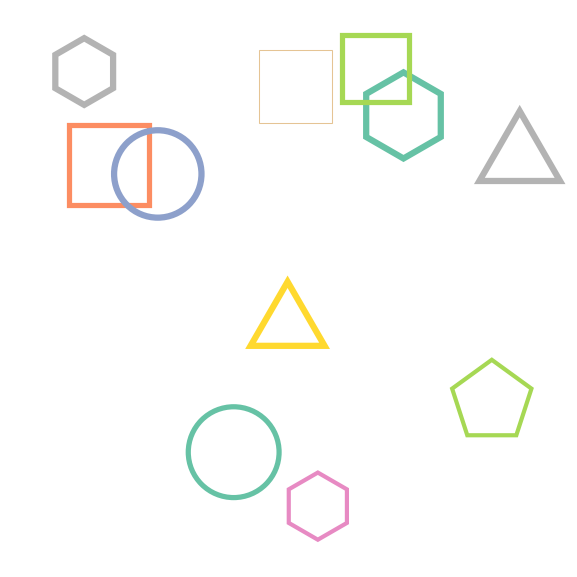[{"shape": "circle", "thickness": 2.5, "radius": 0.39, "center": [0.405, 0.216]}, {"shape": "hexagon", "thickness": 3, "radius": 0.37, "center": [0.699, 0.799]}, {"shape": "square", "thickness": 2.5, "radius": 0.34, "center": [0.189, 0.714]}, {"shape": "circle", "thickness": 3, "radius": 0.38, "center": [0.273, 0.698]}, {"shape": "hexagon", "thickness": 2, "radius": 0.29, "center": [0.55, 0.123]}, {"shape": "square", "thickness": 2.5, "radius": 0.29, "center": [0.65, 0.88]}, {"shape": "pentagon", "thickness": 2, "radius": 0.36, "center": [0.852, 0.304]}, {"shape": "triangle", "thickness": 3, "radius": 0.37, "center": [0.498, 0.437]}, {"shape": "square", "thickness": 0.5, "radius": 0.32, "center": [0.511, 0.849]}, {"shape": "triangle", "thickness": 3, "radius": 0.4, "center": [0.9, 0.726]}, {"shape": "hexagon", "thickness": 3, "radius": 0.29, "center": [0.146, 0.875]}]